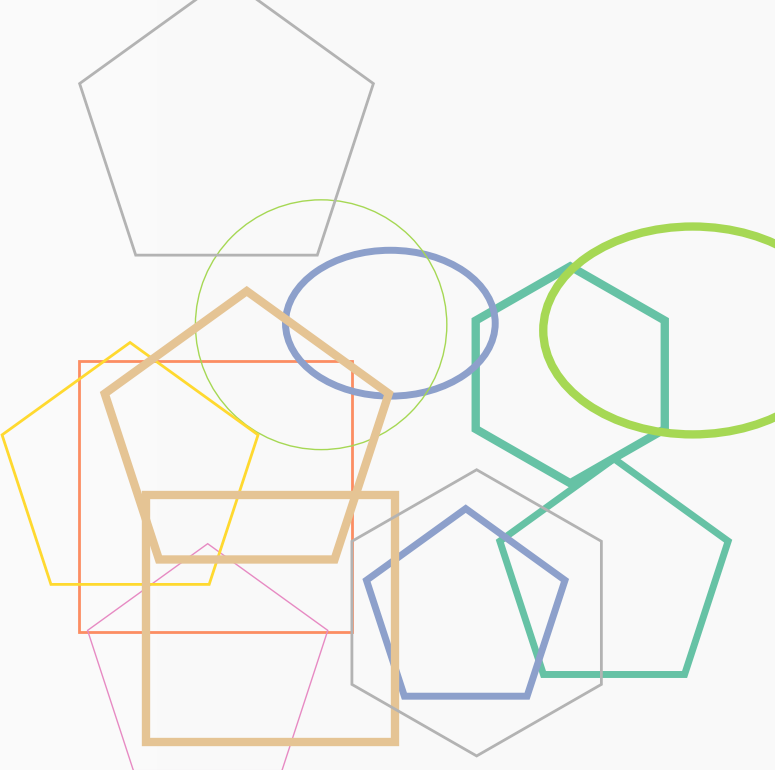[{"shape": "hexagon", "thickness": 3, "radius": 0.7, "center": [0.736, 0.513]}, {"shape": "pentagon", "thickness": 2.5, "radius": 0.77, "center": [0.792, 0.249]}, {"shape": "square", "thickness": 1, "radius": 0.88, "center": [0.278, 0.355]}, {"shape": "pentagon", "thickness": 2.5, "radius": 0.67, "center": [0.601, 0.205]}, {"shape": "oval", "thickness": 2.5, "radius": 0.68, "center": [0.504, 0.58]}, {"shape": "pentagon", "thickness": 0.5, "radius": 0.81, "center": [0.268, 0.131]}, {"shape": "circle", "thickness": 0.5, "radius": 0.81, "center": [0.414, 0.578]}, {"shape": "oval", "thickness": 3, "radius": 0.96, "center": [0.894, 0.571]}, {"shape": "pentagon", "thickness": 1, "radius": 0.87, "center": [0.168, 0.382]}, {"shape": "pentagon", "thickness": 3, "radius": 0.96, "center": [0.318, 0.429]}, {"shape": "square", "thickness": 3, "radius": 0.8, "center": [0.349, 0.197]}, {"shape": "pentagon", "thickness": 1, "radius": 1.0, "center": [0.292, 0.83]}, {"shape": "hexagon", "thickness": 1, "radius": 0.93, "center": [0.615, 0.204]}]